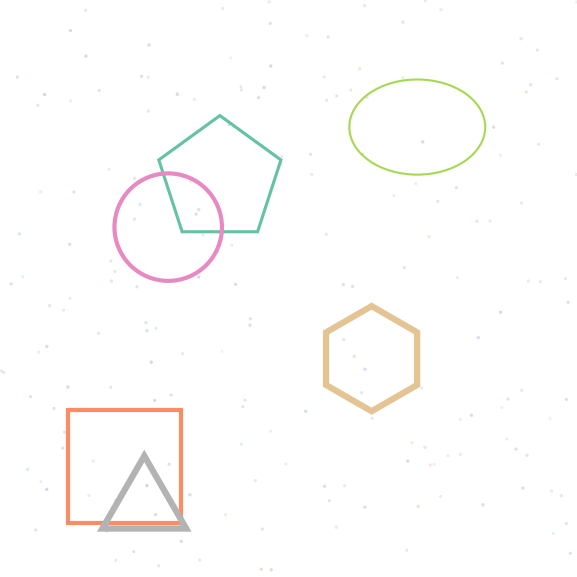[{"shape": "pentagon", "thickness": 1.5, "radius": 0.56, "center": [0.381, 0.688]}, {"shape": "square", "thickness": 2, "radius": 0.49, "center": [0.215, 0.192]}, {"shape": "circle", "thickness": 2, "radius": 0.47, "center": [0.291, 0.606]}, {"shape": "oval", "thickness": 1, "radius": 0.59, "center": [0.723, 0.779]}, {"shape": "hexagon", "thickness": 3, "radius": 0.46, "center": [0.643, 0.378]}, {"shape": "triangle", "thickness": 3, "radius": 0.42, "center": [0.25, 0.126]}]